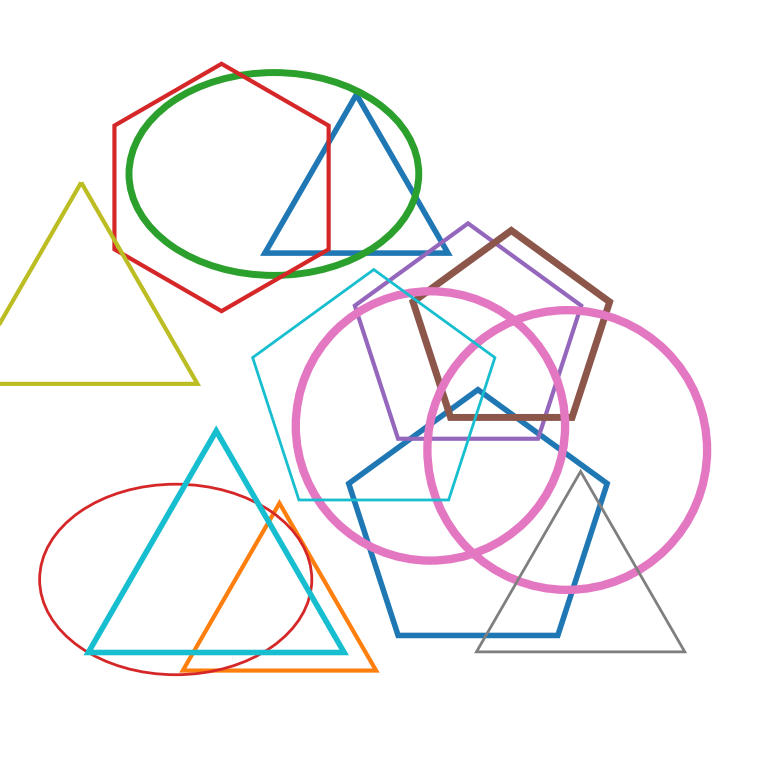[{"shape": "pentagon", "thickness": 2, "radius": 0.88, "center": [0.621, 0.317]}, {"shape": "triangle", "thickness": 2, "radius": 0.69, "center": [0.463, 0.74]}, {"shape": "triangle", "thickness": 1.5, "radius": 0.72, "center": [0.363, 0.202]}, {"shape": "oval", "thickness": 2.5, "radius": 0.94, "center": [0.356, 0.774]}, {"shape": "oval", "thickness": 1, "radius": 0.88, "center": [0.228, 0.247]}, {"shape": "hexagon", "thickness": 1.5, "radius": 0.8, "center": [0.288, 0.757]}, {"shape": "pentagon", "thickness": 1.5, "radius": 0.77, "center": [0.608, 0.555]}, {"shape": "pentagon", "thickness": 2.5, "radius": 0.67, "center": [0.664, 0.566]}, {"shape": "circle", "thickness": 3, "radius": 0.87, "center": [0.559, 0.447]}, {"shape": "circle", "thickness": 3, "radius": 0.91, "center": [0.737, 0.416]}, {"shape": "triangle", "thickness": 1, "radius": 0.78, "center": [0.754, 0.232]}, {"shape": "triangle", "thickness": 1.5, "radius": 0.87, "center": [0.105, 0.589]}, {"shape": "pentagon", "thickness": 1, "radius": 0.83, "center": [0.485, 0.484]}, {"shape": "triangle", "thickness": 2, "radius": 0.96, "center": [0.281, 0.249]}]